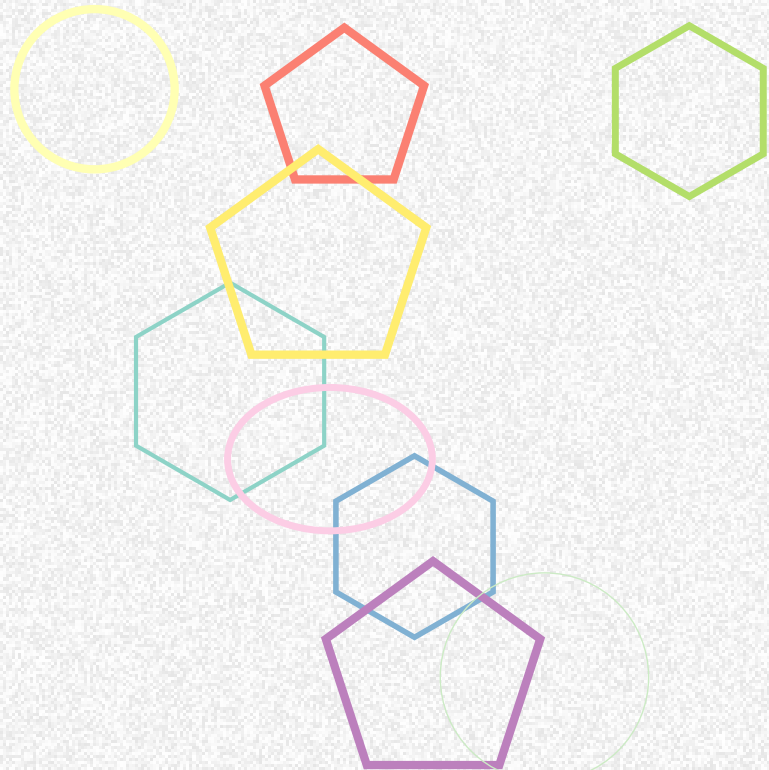[{"shape": "hexagon", "thickness": 1.5, "radius": 0.71, "center": [0.299, 0.492]}, {"shape": "circle", "thickness": 3, "radius": 0.52, "center": [0.123, 0.884]}, {"shape": "pentagon", "thickness": 3, "radius": 0.54, "center": [0.447, 0.855]}, {"shape": "hexagon", "thickness": 2, "radius": 0.59, "center": [0.538, 0.29]}, {"shape": "hexagon", "thickness": 2.5, "radius": 0.55, "center": [0.895, 0.856]}, {"shape": "oval", "thickness": 2.5, "radius": 0.66, "center": [0.429, 0.404]}, {"shape": "pentagon", "thickness": 3, "radius": 0.73, "center": [0.562, 0.125]}, {"shape": "circle", "thickness": 0.5, "radius": 0.68, "center": [0.707, 0.121]}, {"shape": "pentagon", "thickness": 3, "radius": 0.74, "center": [0.413, 0.659]}]